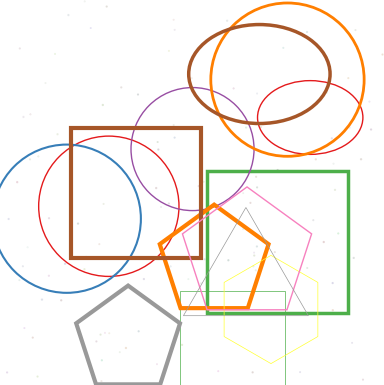[{"shape": "oval", "thickness": 1, "radius": 0.68, "center": [0.806, 0.695]}, {"shape": "circle", "thickness": 1, "radius": 0.91, "center": [0.283, 0.464]}, {"shape": "circle", "thickness": 1.5, "radius": 0.96, "center": [0.173, 0.432]}, {"shape": "square", "thickness": 2.5, "radius": 0.92, "center": [0.721, 0.372]}, {"shape": "square", "thickness": 0.5, "radius": 0.68, "center": [0.605, 0.108]}, {"shape": "circle", "thickness": 1, "radius": 0.8, "center": [0.5, 0.613]}, {"shape": "circle", "thickness": 2, "radius": 1.0, "center": [0.747, 0.793]}, {"shape": "pentagon", "thickness": 3, "radius": 0.74, "center": [0.556, 0.32]}, {"shape": "hexagon", "thickness": 0.5, "radius": 0.7, "center": [0.704, 0.196]}, {"shape": "square", "thickness": 3, "radius": 0.84, "center": [0.354, 0.499]}, {"shape": "oval", "thickness": 2.5, "radius": 0.92, "center": [0.674, 0.808]}, {"shape": "pentagon", "thickness": 1, "radius": 0.88, "center": [0.642, 0.338]}, {"shape": "pentagon", "thickness": 3, "radius": 0.71, "center": [0.333, 0.116]}, {"shape": "triangle", "thickness": 0.5, "radius": 0.94, "center": [0.639, 0.274]}]